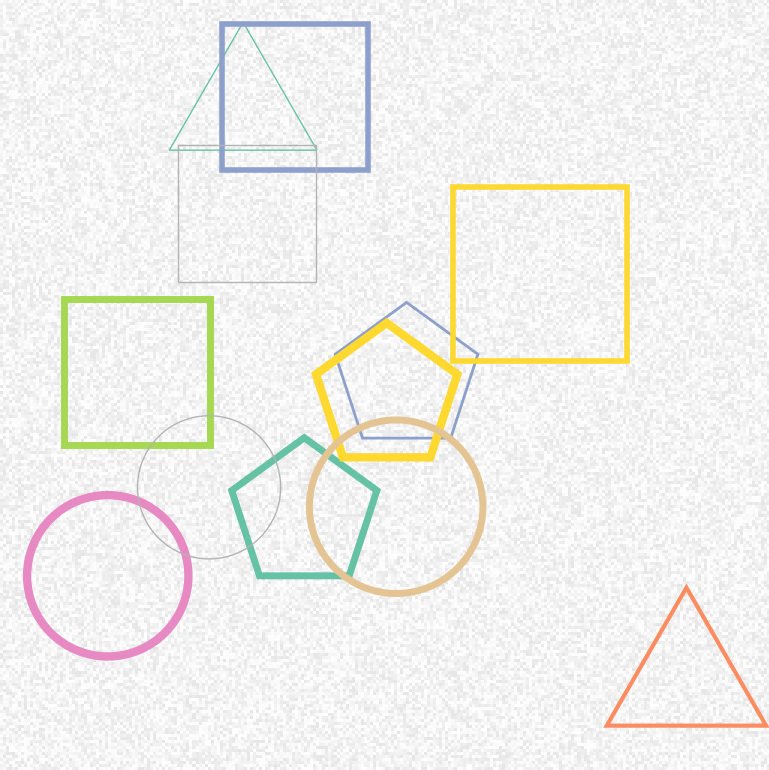[{"shape": "triangle", "thickness": 0.5, "radius": 0.55, "center": [0.316, 0.86]}, {"shape": "pentagon", "thickness": 2.5, "radius": 0.5, "center": [0.395, 0.332]}, {"shape": "triangle", "thickness": 1.5, "radius": 0.6, "center": [0.891, 0.117]}, {"shape": "square", "thickness": 2, "radius": 0.47, "center": [0.383, 0.874]}, {"shape": "pentagon", "thickness": 1, "radius": 0.49, "center": [0.528, 0.51]}, {"shape": "circle", "thickness": 3, "radius": 0.52, "center": [0.14, 0.252]}, {"shape": "square", "thickness": 2.5, "radius": 0.47, "center": [0.178, 0.517]}, {"shape": "square", "thickness": 2, "radius": 0.57, "center": [0.701, 0.644]}, {"shape": "pentagon", "thickness": 3, "radius": 0.48, "center": [0.502, 0.484]}, {"shape": "circle", "thickness": 2.5, "radius": 0.56, "center": [0.514, 0.342]}, {"shape": "circle", "thickness": 0.5, "radius": 0.46, "center": [0.272, 0.367]}, {"shape": "square", "thickness": 0.5, "radius": 0.45, "center": [0.321, 0.723]}]